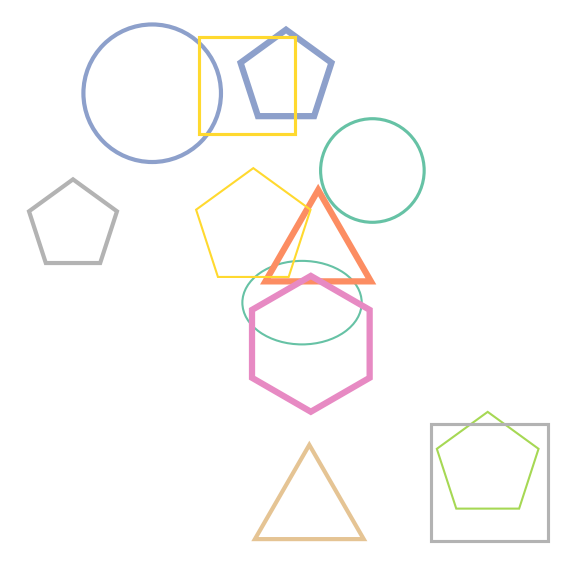[{"shape": "circle", "thickness": 1.5, "radius": 0.45, "center": [0.645, 0.704]}, {"shape": "oval", "thickness": 1, "radius": 0.52, "center": [0.523, 0.475]}, {"shape": "triangle", "thickness": 3, "radius": 0.53, "center": [0.551, 0.565]}, {"shape": "pentagon", "thickness": 3, "radius": 0.41, "center": [0.495, 0.865]}, {"shape": "circle", "thickness": 2, "radius": 0.6, "center": [0.264, 0.838]}, {"shape": "hexagon", "thickness": 3, "radius": 0.59, "center": [0.538, 0.404]}, {"shape": "pentagon", "thickness": 1, "radius": 0.46, "center": [0.844, 0.193]}, {"shape": "square", "thickness": 1.5, "radius": 0.42, "center": [0.428, 0.851]}, {"shape": "pentagon", "thickness": 1, "radius": 0.52, "center": [0.439, 0.604]}, {"shape": "triangle", "thickness": 2, "radius": 0.54, "center": [0.536, 0.12]}, {"shape": "square", "thickness": 1.5, "radius": 0.5, "center": [0.848, 0.163]}, {"shape": "pentagon", "thickness": 2, "radius": 0.4, "center": [0.126, 0.608]}]